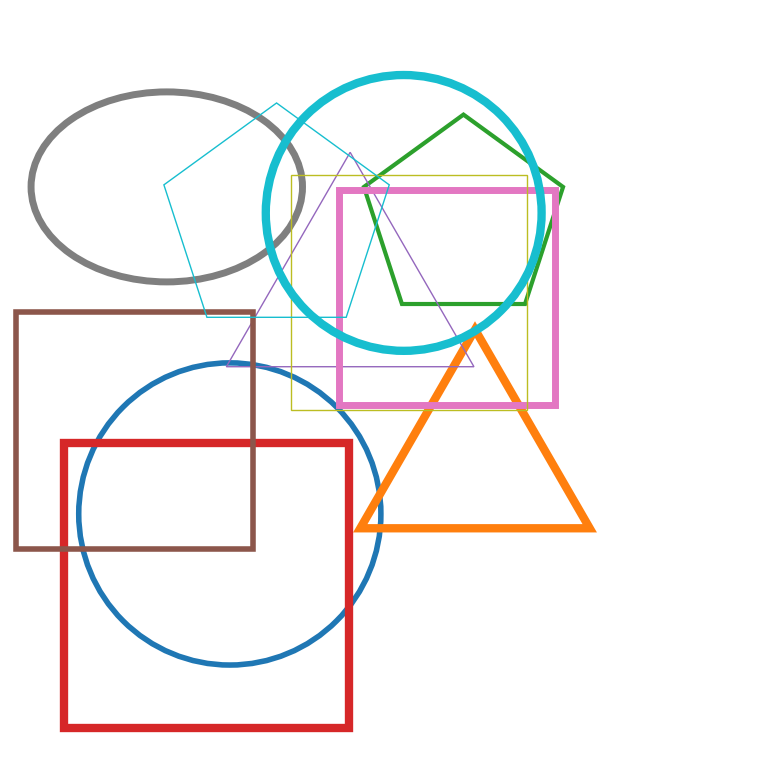[{"shape": "circle", "thickness": 2, "radius": 0.98, "center": [0.298, 0.333]}, {"shape": "triangle", "thickness": 3, "radius": 0.86, "center": [0.617, 0.4]}, {"shape": "pentagon", "thickness": 1.5, "radius": 0.68, "center": [0.602, 0.715]}, {"shape": "square", "thickness": 3, "radius": 0.92, "center": [0.268, 0.24]}, {"shape": "triangle", "thickness": 0.5, "radius": 0.93, "center": [0.455, 0.617]}, {"shape": "square", "thickness": 2, "radius": 0.77, "center": [0.174, 0.441]}, {"shape": "square", "thickness": 2.5, "radius": 0.7, "center": [0.581, 0.613]}, {"shape": "oval", "thickness": 2.5, "radius": 0.88, "center": [0.217, 0.757]}, {"shape": "square", "thickness": 0.5, "radius": 0.76, "center": [0.531, 0.62]}, {"shape": "circle", "thickness": 3, "radius": 0.9, "center": [0.524, 0.723]}, {"shape": "pentagon", "thickness": 0.5, "radius": 0.77, "center": [0.359, 0.712]}]